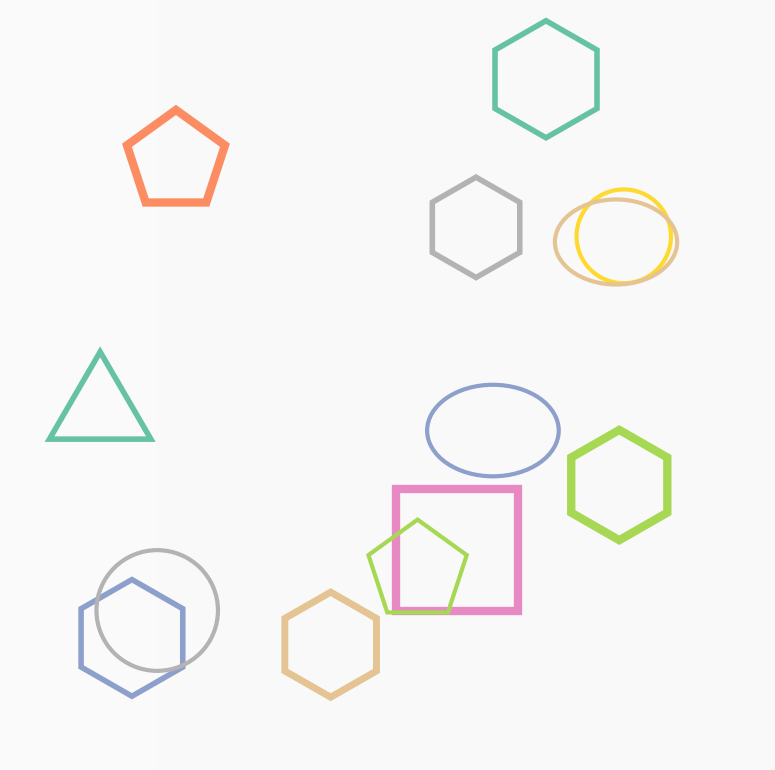[{"shape": "hexagon", "thickness": 2, "radius": 0.38, "center": [0.705, 0.897]}, {"shape": "triangle", "thickness": 2, "radius": 0.38, "center": [0.129, 0.467]}, {"shape": "pentagon", "thickness": 3, "radius": 0.33, "center": [0.227, 0.791]}, {"shape": "oval", "thickness": 1.5, "radius": 0.42, "center": [0.636, 0.441]}, {"shape": "hexagon", "thickness": 2, "radius": 0.38, "center": [0.17, 0.172]}, {"shape": "square", "thickness": 3, "radius": 0.39, "center": [0.59, 0.286]}, {"shape": "pentagon", "thickness": 1.5, "radius": 0.33, "center": [0.539, 0.259]}, {"shape": "hexagon", "thickness": 3, "radius": 0.36, "center": [0.799, 0.37]}, {"shape": "circle", "thickness": 1.5, "radius": 0.3, "center": [0.805, 0.693]}, {"shape": "hexagon", "thickness": 2.5, "radius": 0.34, "center": [0.427, 0.163]}, {"shape": "oval", "thickness": 1.5, "radius": 0.39, "center": [0.795, 0.686]}, {"shape": "hexagon", "thickness": 2, "radius": 0.33, "center": [0.614, 0.705]}, {"shape": "circle", "thickness": 1.5, "radius": 0.39, "center": [0.203, 0.207]}]